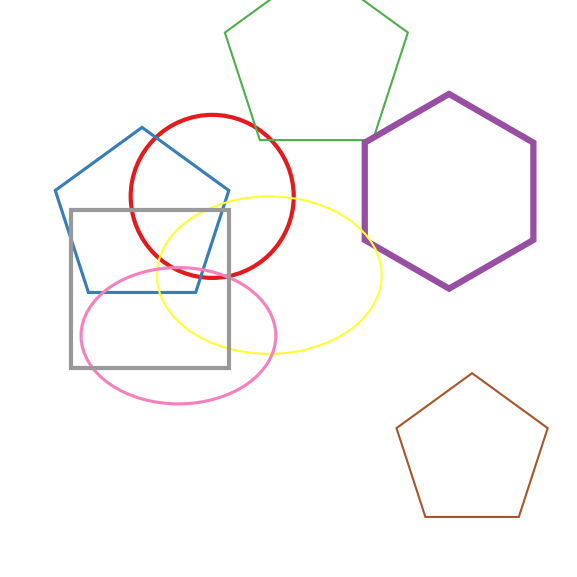[{"shape": "circle", "thickness": 2, "radius": 0.71, "center": [0.367, 0.659]}, {"shape": "pentagon", "thickness": 1.5, "radius": 0.79, "center": [0.246, 0.621]}, {"shape": "pentagon", "thickness": 1, "radius": 0.83, "center": [0.548, 0.891]}, {"shape": "hexagon", "thickness": 3, "radius": 0.84, "center": [0.778, 0.668]}, {"shape": "oval", "thickness": 1, "radius": 0.97, "center": [0.466, 0.523]}, {"shape": "pentagon", "thickness": 1, "radius": 0.69, "center": [0.817, 0.215]}, {"shape": "oval", "thickness": 1.5, "radius": 0.84, "center": [0.309, 0.418]}, {"shape": "square", "thickness": 2, "radius": 0.68, "center": [0.26, 0.499]}]